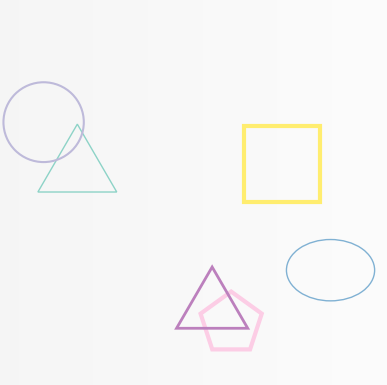[{"shape": "triangle", "thickness": 1, "radius": 0.59, "center": [0.2, 0.56]}, {"shape": "circle", "thickness": 1.5, "radius": 0.52, "center": [0.113, 0.683]}, {"shape": "oval", "thickness": 1, "radius": 0.57, "center": [0.853, 0.298]}, {"shape": "pentagon", "thickness": 3, "radius": 0.42, "center": [0.597, 0.16]}, {"shape": "triangle", "thickness": 2, "radius": 0.53, "center": [0.547, 0.2]}, {"shape": "square", "thickness": 3, "radius": 0.49, "center": [0.728, 0.574]}]